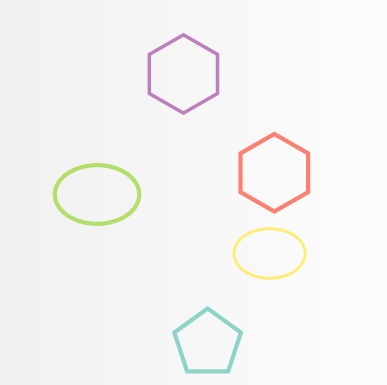[{"shape": "pentagon", "thickness": 3, "radius": 0.45, "center": [0.536, 0.108]}, {"shape": "hexagon", "thickness": 3, "radius": 0.5, "center": [0.708, 0.551]}, {"shape": "oval", "thickness": 3, "radius": 0.54, "center": [0.25, 0.495]}, {"shape": "hexagon", "thickness": 2.5, "radius": 0.51, "center": [0.473, 0.808]}, {"shape": "oval", "thickness": 2, "radius": 0.46, "center": [0.696, 0.342]}]